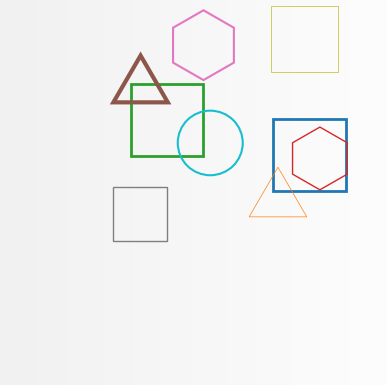[{"shape": "square", "thickness": 2, "radius": 0.47, "center": [0.799, 0.597]}, {"shape": "triangle", "thickness": 0.5, "radius": 0.43, "center": [0.717, 0.48]}, {"shape": "square", "thickness": 2, "radius": 0.47, "center": [0.432, 0.688]}, {"shape": "hexagon", "thickness": 1, "radius": 0.41, "center": [0.826, 0.588]}, {"shape": "triangle", "thickness": 3, "radius": 0.41, "center": [0.363, 0.775]}, {"shape": "hexagon", "thickness": 1.5, "radius": 0.45, "center": [0.525, 0.883]}, {"shape": "square", "thickness": 1, "radius": 0.35, "center": [0.36, 0.445]}, {"shape": "square", "thickness": 0.5, "radius": 0.43, "center": [0.786, 0.899]}, {"shape": "circle", "thickness": 1.5, "radius": 0.42, "center": [0.543, 0.629]}]